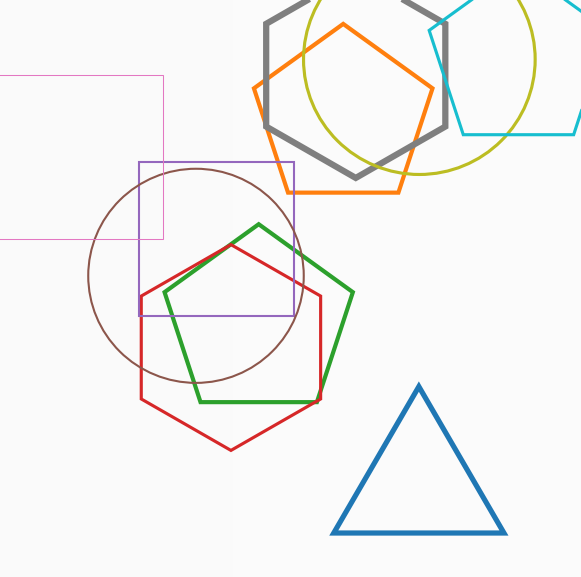[{"shape": "triangle", "thickness": 2.5, "radius": 0.85, "center": [0.721, 0.161]}, {"shape": "pentagon", "thickness": 2, "radius": 0.81, "center": [0.59, 0.796]}, {"shape": "pentagon", "thickness": 2, "radius": 0.85, "center": [0.445, 0.441]}, {"shape": "hexagon", "thickness": 1.5, "radius": 0.89, "center": [0.397, 0.397]}, {"shape": "square", "thickness": 1, "radius": 0.67, "center": [0.372, 0.586]}, {"shape": "circle", "thickness": 1, "radius": 0.93, "center": [0.337, 0.522]}, {"shape": "square", "thickness": 0.5, "radius": 0.71, "center": [0.138, 0.728]}, {"shape": "hexagon", "thickness": 3, "radius": 0.89, "center": [0.612, 0.869]}, {"shape": "circle", "thickness": 1.5, "radius": 1.0, "center": [0.721, 0.896]}, {"shape": "pentagon", "thickness": 1.5, "radius": 0.81, "center": [0.892, 0.897]}]